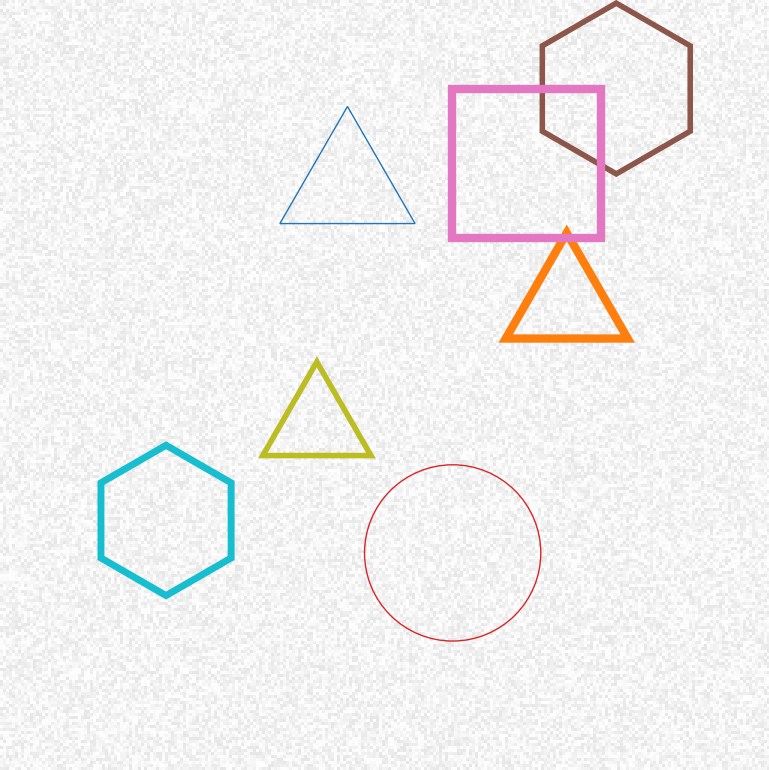[{"shape": "triangle", "thickness": 0.5, "radius": 0.51, "center": [0.451, 0.76]}, {"shape": "triangle", "thickness": 3, "radius": 0.46, "center": [0.736, 0.606]}, {"shape": "circle", "thickness": 0.5, "radius": 0.57, "center": [0.588, 0.282]}, {"shape": "hexagon", "thickness": 2, "radius": 0.55, "center": [0.8, 0.885]}, {"shape": "square", "thickness": 3, "radius": 0.48, "center": [0.684, 0.788]}, {"shape": "triangle", "thickness": 2, "radius": 0.41, "center": [0.411, 0.449]}, {"shape": "hexagon", "thickness": 2.5, "radius": 0.49, "center": [0.216, 0.324]}]